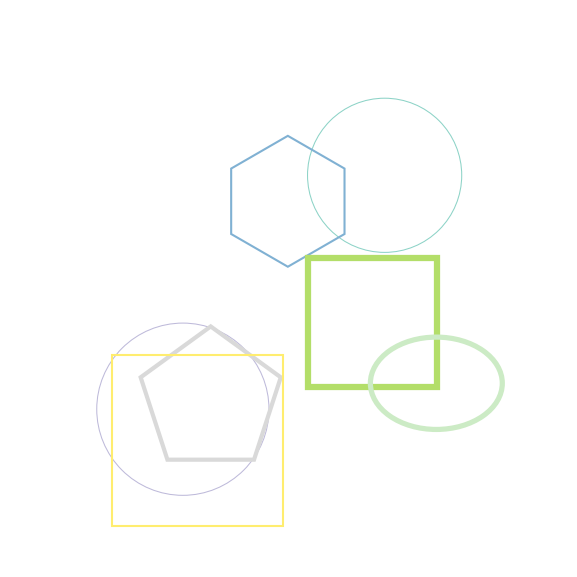[{"shape": "circle", "thickness": 0.5, "radius": 0.67, "center": [0.666, 0.696]}, {"shape": "circle", "thickness": 0.5, "radius": 0.75, "center": [0.317, 0.291]}, {"shape": "hexagon", "thickness": 1, "radius": 0.57, "center": [0.498, 0.651]}, {"shape": "square", "thickness": 3, "radius": 0.56, "center": [0.646, 0.441]}, {"shape": "pentagon", "thickness": 2, "radius": 0.64, "center": [0.365, 0.306]}, {"shape": "oval", "thickness": 2.5, "radius": 0.57, "center": [0.756, 0.335]}, {"shape": "square", "thickness": 1, "radius": 0.74, "center": [0.341, 0.236]}]